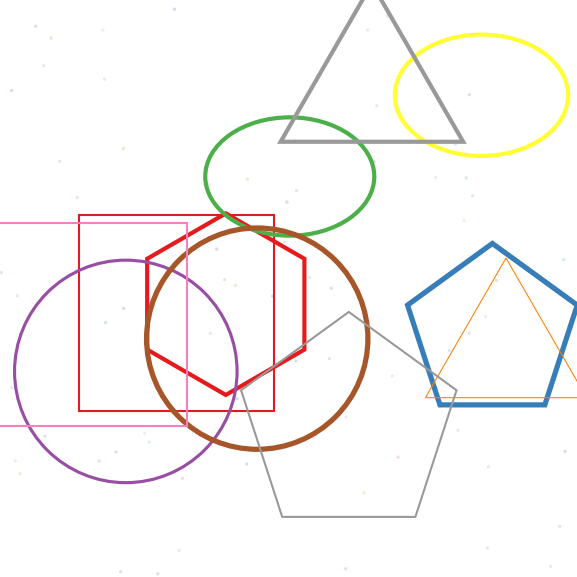[{"shape": "hexagon", "thickness": 2, "radius": 0.79, "center": [0.391, 0.472]}, {"shape": "square", "thickness": 1, "radius": 0.85, "center": [0.305, 0.458]}, {"shape": "pentagon", "thickness": 2.5, "radius": 0.77, "center": [0.853, 0.423]}, {"shape": "oval", "thickness": 2, "radius": 0.73, "center": [0.502, 0.693]}, {"shape": "circle", "thickness": 1.5, "radius": 0.96, "center": [0.218, 0.356]}, {"shape": "triangle", "thickness": 0.5, "radius": 0.81, "center": [0.876, 0.391]}, {"shape": "oval", "thickness": 2, "radius": 0.75, "center": [0.834, 0.834]}, {"shape": "circle", "thickness": 2.5, "radius": 0.96, "center": [0.445, 0.413]}, {"shape": "square", "thickness": 1, "radius": 0.88, "center": [0.148, 0.438]}, {"shape": "pentagon", "thickness": 1, "radius": 0.98, "center": [0.604, 0.263]}, {"shape": "triangle", "thickness": 2, "radius": 0.91, "center": [0.644, 0.845]}]